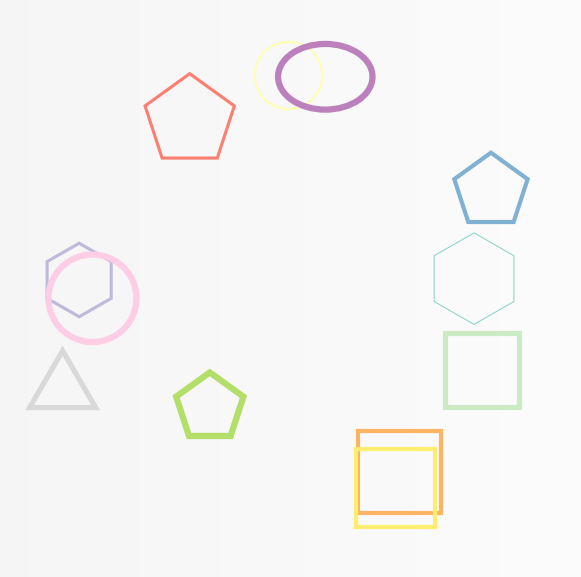[{"shape": "hexagon", "thickness": 0.5, "radius": 0.4, "center": [0.816, 0.517]}, {"shape": "circle", "thickness": 1, "radius": 0.29, "center": [0.496, 0.869]}, {"shape": "hexagon", "thickness": 1.5, "radius": 0.32, "center": [0.136, 0.514]}, {"shape": "pentagon", "thickness": 1.5, "radius": 0.4, "center": [0.326, 0.791]}, {"shape": "pentagon", "thickness": 2, "radius": 0.33, "center": [0.845, 0.668]}, {"shape": "square", "thickness": 2, "radius": 0.36, "center": [0.687, 0.181]}, {"shape": "pentagon", "thickness": 3, "radius": 0.3, "center": [0.361, 0.293]}, {"shape": "circle", "thickness": 3, "radius": 0.38, "center": [0.159, 0.483]}, {"shape": "triangle", "thickness": 2.5, "radius": 0.33, "center": [0.108, 0.326]}, {"shape": "oval", "thickness": 3, "radius": 0.41, "center": [0.56, 0.866]}, {"shape": "square", "thickness": 2.5, "radius": 0.32, "center": [0.83, 0.359]}, {"shape": "square", "thickness": 2, "radius": 0.34, "center": [0.68, 0.154]}]